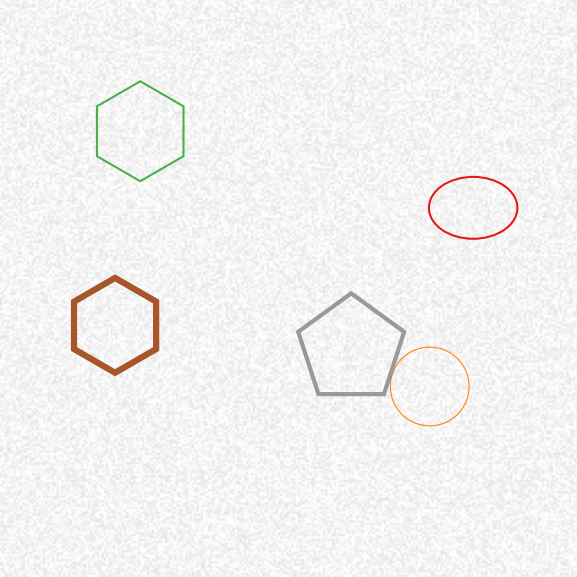[{"shape": "oval", "thickness": 1, "radius": 0.38, "center": [0.819, 0.639]}, {"shape": "hexagon", "thickness": 1, "radius": 0.43, "center": [0.243, 0.772]}, {"shape": "circle", "thickness": 0.5, "radius": 0.34, "center": [0.744, 0.33]}, {"shape": "hexagon", "thickness": 3, "radius": 0.41, "center": [0.199, 0.436]}, {"shape": "pentagon", "thickness": 2, "radius": 0.48, "center": [0.608, 0.395]}]